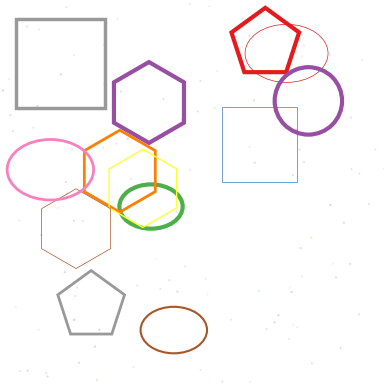[{"shape": "oval", "thickness": 0.5, "radius": 0.54, "center": [0.744, 0.861]}, {"shape": "pentagon", "thickness": 3, "radius": 0.46, "center": [0.689, 0.887]}, {"shape": "square", "thickness": 0.5, "radius": 0.49, "center": [0.674, 0.625]}, {"shape": "oval", "thickness": 3, "radius": 0.41, "center": [0.392, 0.464]}, {"shape": "circle", "thickness": 3, "radius": 0.44, "center": [0.801, 0.738]}, {"shape": "hexagon", "thickness": 3, "radius": 0.53, "center": [0.387, 0.734]}, {"shape": "hexagon", "thickness": 2, "radius": 0.53, "center": [0.311, 0.555]}, {"shape": "hexagon", "thickness": 1, "radius": 0.51, "center": [0.371, 0.511]}, {"shape": "hexagon", "thickness": 0.5, "radius": 0.52, "center": [0.198, 0.406]}, {"shape": "oval", "thickness": 1.5, "radius": 0.43, "center": [0.451, 0.143]}, {"shape": "oval", "thickness": 2, "radius": 0.56, "center": [0.131, 0.559]}, {"shape": "square", "thickness": 2.5, "radius": 0.58, "center": [0.158, 0.834]}, {"shape": "pentagon", "thickness": 2, "radius": 0.46, "center": [0.237, 0.206]}]